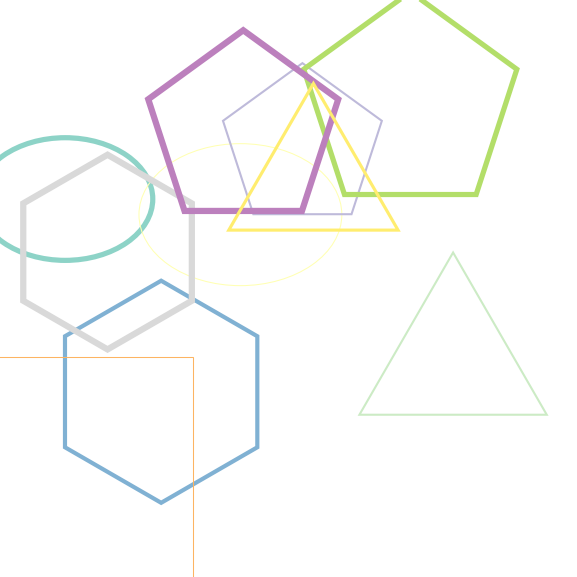[{"shape": "oval", "thickness": 2.5, "radius": 0.76, "center": [0.113, 0.654]}, {"shape": "oval", "thickness": 0.5, "radius": 0.88, "center": [0.416, 0.627]}, {"shape": "pentagon", "thickness": 1, "radius": 0.72, "center": [0.524, 0.745]}, {"shape": "hexagon", "thickness": 2, "radius": 0.96, "center": [0.279, 0.321]}, {"shape": "square", "thickness": 0.5, "radius": 0.99, "center": [0.137, 0.184]}, {"shape": "pentagon", "thickness": 2.5, "radius": 0.97, "center": [0.71, 0.819]}, {"shape": "hexagon", "thickness": 3, "radius": 0.84, "center": [0.186, 0.563]}, {"shape": "pentagon", "thickness": 3, "radius": 0.86, "center": [0.421, 0.774]}, {"shape": "triangle", "thickness": 1, "radius": 0.94, "center": [0.785, 0.375]}, {"shape": "triangle", "thickness": 1.5, "radius": 0.85, "center": [0.543, 0.685]}]